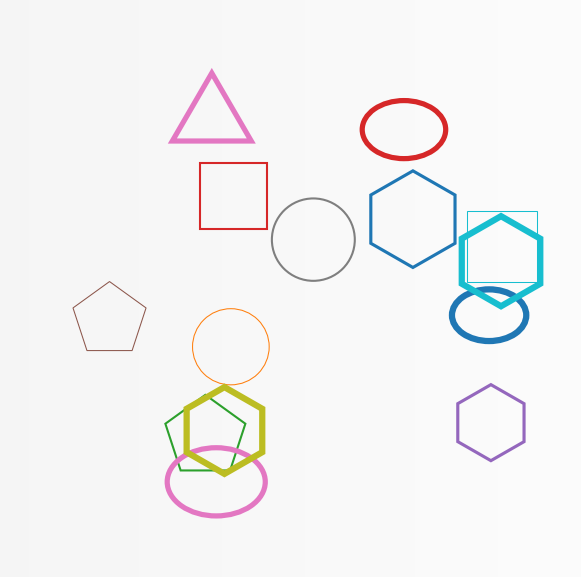[{"shape": "hexagon", "thickness": 1.5, "radius": 0.42, "center": [0.71, 0.62]}, {"shape": "oval", "thickness": 3, "radius": 0.32, "center": [0.841, 0.453]}, {"shape": "circle", "thickness": 0.5, "radius": 0.33, "center": [0.397, 0.399]}, {"shape": "pentagon", "thickness": 1, "radius": 0.36, "center": [0.353, 0.243]}, {"shape": "square", "thickness": 1, "radius": 0.29, "center": [0.401, 0.659]}, {"shape": "oval", "thickness": 2.5, "radius": 0.36, "center": [0.695, 0.775]}, {"shape": "hexagon", "thickness": 1.5, "radius": 0.33, "center": [0.845, 0.267]}, {"shape": "pentagon", "thickness": 0.5, "radius": 0.33, "center": [0.188, 0.446]}, {"shape": "triangle", "thickness": 2.5, "radius": 0.39, "center": [0.364, 0.794]}, {"shape": "oval", "thickness": 2.5, "radius": 0.42, "center": [0.372, 0.165]}, {"shape": "circle", "thickness": 1, "radius": 0.36, "center": [0.539, 0.584]}, {"shape": "hexagon", "thickness": 3, "radius": 0.38, "center": [0.386, 0.254]}, {"shape": "square", "thickness": 0.5, "radius": 0.3, "center": [0.863, 0.572]}, {"shape": "hexagon", "thickness": 3, "radius": 0.39, "center": [0.862, 0.547]}]